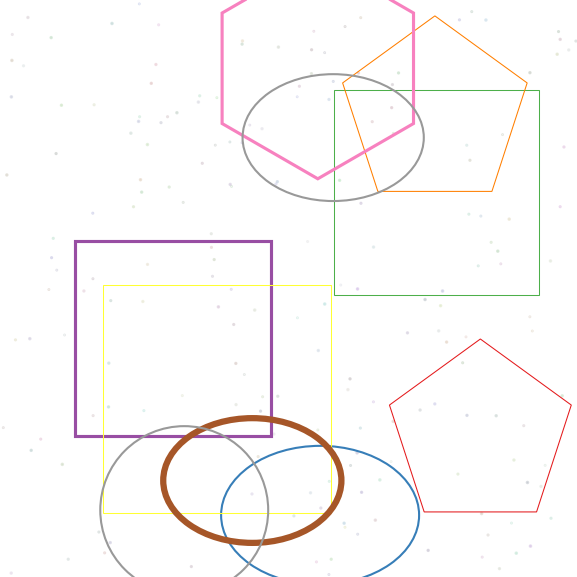[{"shape": "pentagon", "thickness": 0.5, "radius": 0.83, "center": [0.832, 0.247]}, {"shape": "oval", "thickness": 1, "radius": 0.86, "center": [0.554, 0.107]}, {"shape": "square", "thickness": 0.5, "radius": 0.89, "center": [0.756, 0.666]}, {"shape": "square", "thickness": 1.5, "radius": 0.85, "center": [0.3, 0.413]}, {"shape": "pentagon", "thickness": 0.5, "radius": 0.84, "center": [0.753, 0.804]}, {"shape": "square", "thickness": 0.5, "radius": 0.99, "center": [0.376, 0.308]}, {"shape": "oval", "thickness": 3, "radius": 0.77, "center": [0.437, 0.167]}, {"shape": "hexagon", "thickness": 1.5, "radius": 0.96, "center": [0.55, 0.881]}, {"shape": "circle", "thickness": 1, "radius": 0.73, "center": [0.319, 0.116]}, {"shape": "oval", "thickness": 1, "radius": 0.78, "center": [0.577, 0.761]}]